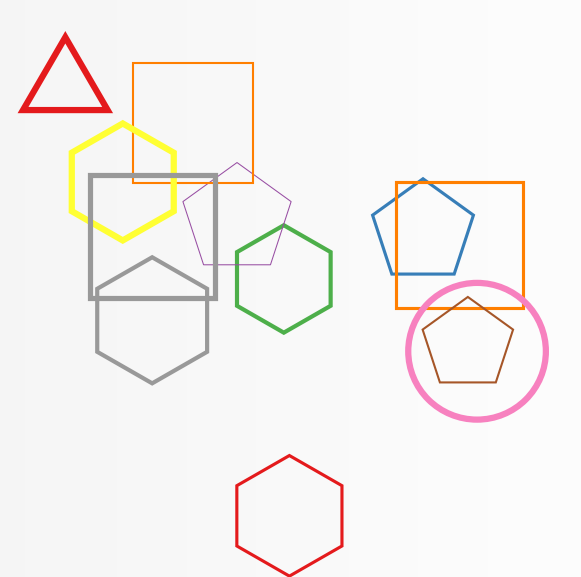[{"shape": "triangle", "thickness": 3, "radius": 0.42, "center": [0.112, 0.851]}, {"shape": "hexagon", "thickness": 1.5, "radius": 0.52, "center": [0.498, 0.106]}, {"shape": "pentagon", "thickness": 1.5, "radius": 0.46, "center": [0.728, 0.598]}, {"shape": "hexagon", "thickness": 2, "radius": 0.47, "center": [0.488, 0.516]}, {"shape": "pentagon", "thickness": 0.5, "radius": 0.49, "center": [0.408, 0.62]}, {"shape": "square", "thickness": 1, "radius": 0.52, "center": [0.332, 0.786]}, {"shape": "square", "thickness": 1.5, "radius": 0.55, "center": [0.791, 0.575]}, {"shape": "hexagon", "thickness": 3, "radius": 0.51, "center": [0.211, 0.684]}, {"shape": "pentagon", "thickness": 1, "radius": 0.41, "center": [0.805, 0.403]}, {"shape": "circle", "thickness": 3, "radius": 0.59, "center": [0.821, 0.391]}, {"shape": "hexagon", "thickness": 2, "radius": 0.55, "center": [0.262, 0.445]}, {"shape": "square", "thickness": 2.5, "radius": 0.54, "center": [0.262, 0.59]}]